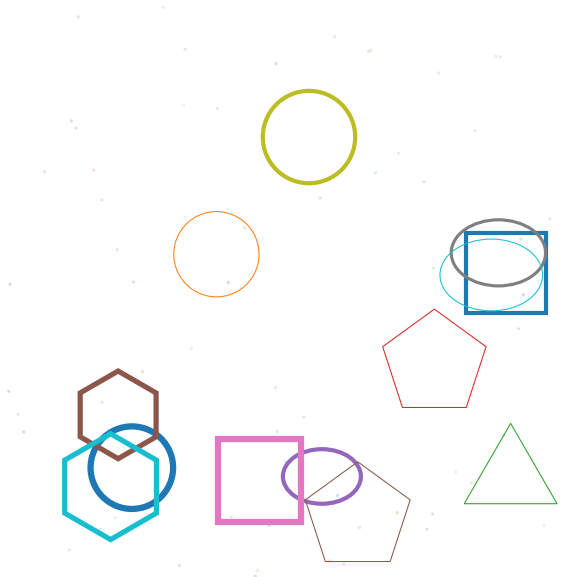[{"shape": "square", "thickness": 2, "radius": 0.35, "center": [0.876, 0.527]}, {"shape": "circle", "thickness": 3, "radius": 0.36, "center": [0.228, 0.189]}, {"shape": "circle", "thickness": 0.5, "radius": 0.37, "center": [0.375, 0.559]}, {"shape": "triangle", "thickness": 0.5, "radius": 0.46, "center": [0.884, 0.173]}, {"shape": "pentagon", "thickness": 0.5, "radius": 0.47, "center": [0.752, 0.37]}, {"shape": "oval", "thickness": 2, "radius": 0.34, "center": [0.557, 0.174]}, {"shape": "pentagon", "thickness": 0.5, "radius": 0.48, "center": [0.619, 0.104]}, {"shape": "hexagon", "thickness": 2.5, "radius": 0.38, "center": [0.205, 0.281]}, {"shape": "square", "thickness": 3, "radius": 0.36, "center": [0.449, 0.167]}, {"shape": "oval", "thickness": 1.5, "radius": 0.41, "center": [0.863, 0.561]}, {"shape": "circle", "thickness": 2, "radius": 0.4, "center": [0.535, 0.762]}, {"shape": "hexagon", "thickness": 2.5, "radius": 0.46, "center": [0.191, 0.156]}, {"shape": "oval", "thickness": 0.5, "radius": 0.44, "center": [0.851, 0.523]}]